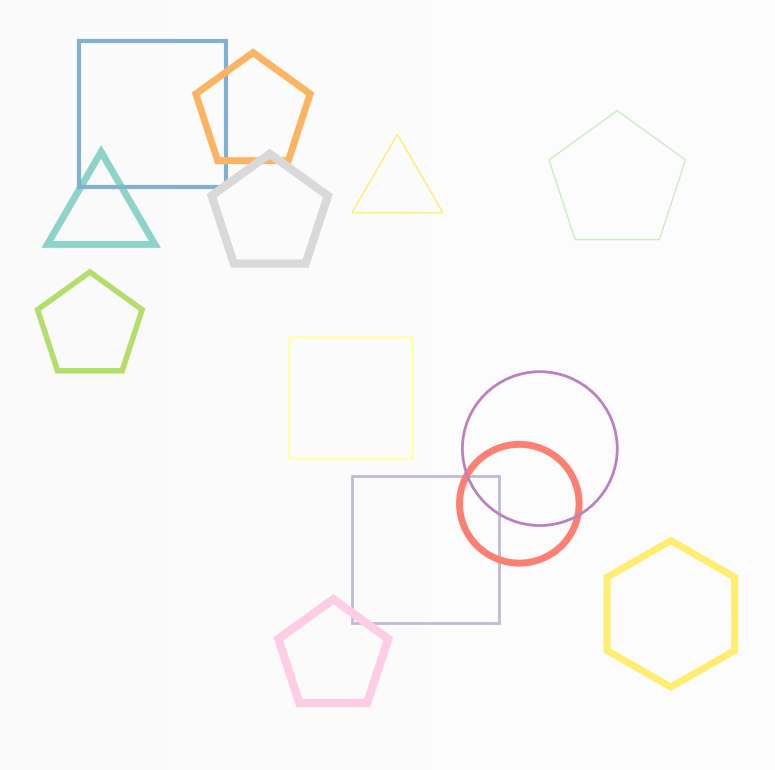[{"shape": "triangle", "thickness": 2.5, "radius": 0.4, "center": [0.131, 0.723]}, {"shape": "square", "thickness": 1, "radius": 0.39, "center": [0.452, 0.484]}, {"shape": "square", "thickness": 1, "radius": 0.48, "center": [0.549, 0.287]}, {"shape": "circle", "thickness": 2.5, "radius": 0.39, "center": [0.67, 0.346]}, {"shape": "square", "thickness": 1.5, "radius": 0.47, "center": [0.197, 0.852]}, {"shape": "pentagon", "thickness": 2.5, "radius": 0.39, "center": [0.326, 0.854]}, {"shape": "pentagon", "thickness": 2, "radius": 0.35, "center": [0.116, 0.576]}, {"shape": "pentagon", "thickness": 3, "radius": 0.37, "center": [0.43, 0.147]}, {"shape": "pentagon", "thickness": 3, "radius": 0.39, "center": [0.348, 0.721]}, {"shape": "circle", "thickness": 1, "radius": 0.5, "center": [0.697, 0.417]}, {"shape": "pentagon", "thickness": 0.5, "radius": 0.46, "center": [0.796, 0.764]}, {"shape": "triangle", "thickness": 0.5, "radius": 0.34, "center": [0.513, 0.758]}, {"shape": "hexagon", "thickness": 2.5, "radius": 0.48, "center": [0.866, 0.203]}]